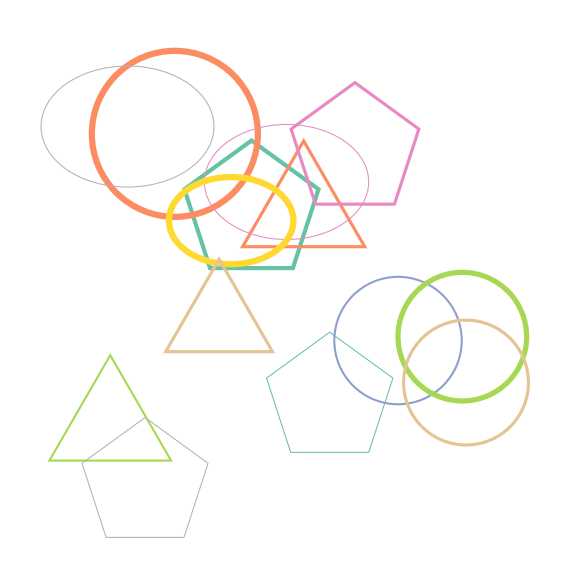[{"shape": "pentagon", "thickness": 0.5, "radius": 0.58, "center": [0.571, 0.309]}, {"shape": "pentagon", "thickness": 2, "radius": 0.61, "center": [0.435, 0.634]}, {"shape": "triangle", "thickness": 1.5, "radius": 0.61, "center": [0.526, 0.633]}, {"shape": "circle", "thickness": 3, "radius": 0.72, "center": [0.303, 0.767]}, {"shape": "circle", "thickness": 1, "radius": 0.55, "center": [0.689, 0.409]}, {"shape": "pentagon", "thickness": 1.5, "radius": 0.58, "center": [0.615, 0.74]}, {"shape": "oval", "thickness": 0.5, "radius": 0.71, "center": [0.496, 0.684]}, {"shape": "circle", "thickness": 2.5, "radius": 0.56, "center": [0.801, 0.416]}, {"shape": "triangle", "thickness": 1, "radius": 0.61, "center": [0.191, 0.262]}, {"shape": "oval", "thickness": 3, "radius": 0.54, "center": [0.4, 0.617]}, {"shape": "circle", "thickness": 1.5, "radius": 0.54, "center": [0.807, 0.337]}, {"shape": "triangle", "thickness": 1.5, "radius": 0.53, "center": [0.379, 0.444]}, {"shape": "pentagon", "thickness": 0.5, "radius": 0.57, "center": [0.251, 0.161]}, {"shape": "oval", "thickness": 0.5, "radius": 0.75, "center": [0.221, 0.78]}]